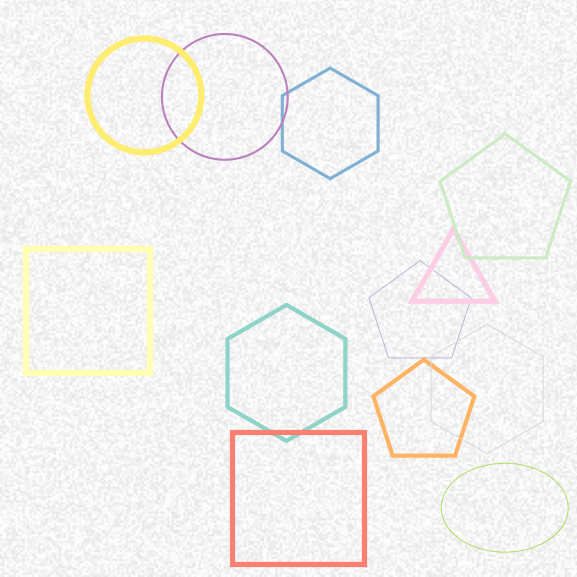[{"shape": "hexagon", "thickness": 2, "radius": 0.59, "center": [0.496, 0.353]}, {"shape": "square", "thickness": 3, "radius": 0.54, "center": [0.153, 0.461]}, {"shape": "pentagon", "thickness": 0.5, "radius": 0.47, "center": [0.727, 0.455]}, {"shape": "square", "thickness": 2.5, "radius": 0.57, "center": [0.516, 0.136]}, {"shape": "hexagon", "thickness": 1.5, "radius": 0.48, "center": [0.572, 0.786]}, {"shape": "pentagon", "thickness": 2, "radius": 0.46, "center": [0.734, 0.284]}, {"shape": "oval", "thickness": 0.5, "radius": 0.55, "center": [0.874, 0.12]}, {"shape": "triangle", "thickness": 2.5, "radius": 0.42, "center": [0.785, 0.519]}, {"shape": "hexagon", "thickness": 0.5, "radius": 0.56, "center": [0.843, 0.325]}, {"shape": "circle", "thickness": 1, "radius": 0.54, "center": [0.389, 0.831]}, {"shape": "pentagon", "thickness": 1.5, "radius": 0.59, "center": [0.875, 0.649]}, {"shape": "circle", "thickness": 3, "radius": 0.49, "center": [0.25, 0.834]}]